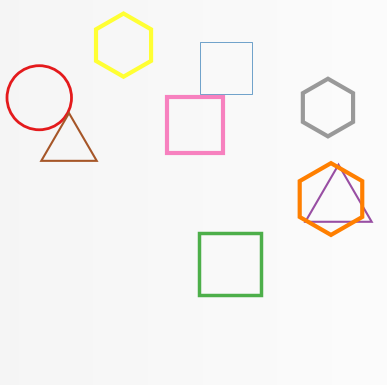[{"shape": "circle", "thickness": 2, "radius": 0.42, "center": [0.101, 0.746]}, {"shape": "square", "thickness": 0.5, "radius": 0.34, "center": [0.584, 0.824]}, {"shape": "square", "thickness": 2.5, "radius": 0.4, "center": [0.593, 0.314]}, {"shape": "triangle", "thickness": 1.5, "radius": 0.49, "center": [0.874, 0.473]}, {"shape": "hexagon", "thickness": 3, "radius": 0.47, "center": [0.854, 0.483]}, {"shape": "hexagon", "thickness": 3, "radius": 0.41, "center": [0.319, 0.883]}, {"shape": "triangle", "thickness": 1.5, "radius": 0.41, "center": [0.178, 0.624]}, {"shape": "square", "thickness": 3, "radius": 0.36, "center": [0.503, 0.676]}, {"shape": "hexagon", "thickness": 3, "radius": 0.37, "center": [0.846, 0.721]}]